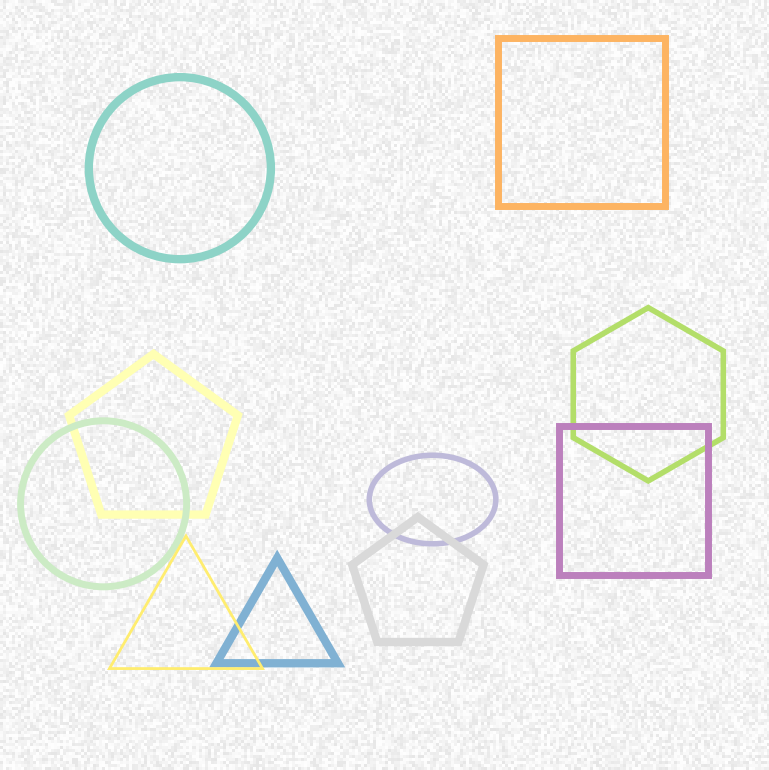[{"shape": "circle", "thickness": 3, "radius": 0.59, "center": [0.234, 0.782]}, {"shape": "pentagon", "thickness": 3, "radius": 0.58, "center": [0.199, 0.425]}, {"shape": "oval", "thickness": 2, "radius": 0.41, "center": [0.562, 0.351]}, {"shape": "triangle", "thickness": 3, "radius": 0.46, "center": [0.36, 0.184]}, {"shape": "square", "thickness": 2.5, "radius": 0.54, "center": [0.755, 0.842]}, {"shape": "hexagon", "thickness": 2, "radius": 0.56, "center": [0.842, 0.488]}, {"shape": "pentagon", "thickness": 3, "radius": 0.45, "center": [0.543, 0.239]}, {"shape": "square", "thickness": 2.5, "radius": 0.48, "center": [0.822, 0.35]}, {"shape": "circle", "thickness": 2.5, "radius": 0.54, "center": [0.135, 0.346]}, {"shape": "triangle", "thickness": 1, "radius": 0.57, "center": [0.242, 0.189]}]